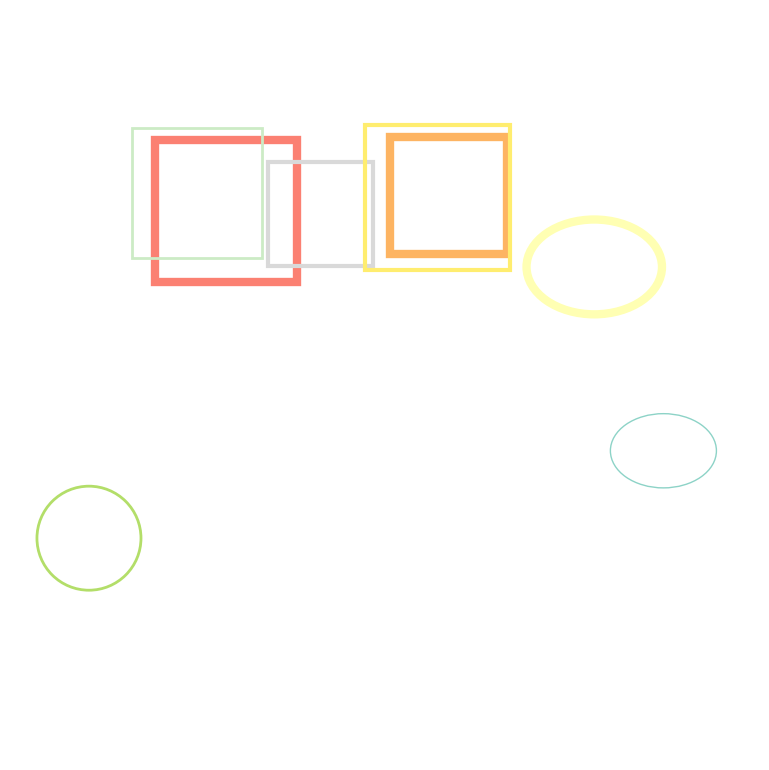[{"shape": "oval", "thickness": 0.5, "radius": 0.34, "center": [0.862, 0.415]}, {"shape": "oval", "thickness": 3, "radius": 0.44, "center": [0.772, 0.653]}, {"shape": "square", "thickness": 3, "radius": 0.46, "center": [0.293, 0.726]}, {"shape": "square", "thickness": 3, "radius": 0.38, "center": [0.582, 0.746]}, {"shape": "circle", "thickness": 1, "radius": 0.34, "center": [0.116, 0.301]}, {"shape": "square", "thickness": 1.5, "radius": 0.34, "center": [0.416, 0.722]}, {"shape": "square", "thickness": 1, "radius": 0.42, "center": [0.256, 0.749]}, {"shape": "square", "thickness": 1.5, "radius": 0.47, "center": [0.569, 0.744]}]